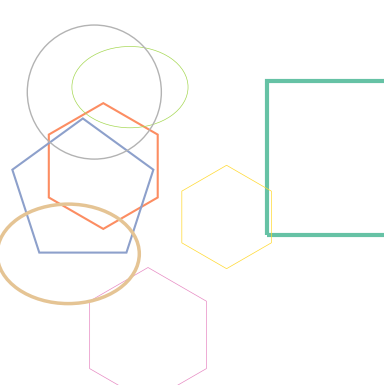[{"shape": "square", "thickness": 3, "radius": 1.0, "center": [0.893, 0.589]}, {"shape": "hexagon", "thickness": 1.5, "radius": 0.82, "center": [0.268, 0.569]}, {"shape": "pentagon", "thickness": 1.5, "radius": 0.96, "center": [0.215, 0.5]}, {"shape": "hexagon", "thickness": 0.5, "radius": 0.88, "center": [0.384, 0.13]}, {"shape": "oval", "thickness": 0.5, "radius": 0.75, "center": [0.338, 0.774]}, {"shape": "hexagon", "thickness": 0.5, "radius": 0.67, "center": [0.589, 0.436]}, {"shape": "oval", "thickness": 2.5, "radius": 0.92, "center": [0.177, 0.341]}, {"shape": "circle", "thickness": 1, "radius": 0.87, "center": [0.245, 0.761]}]